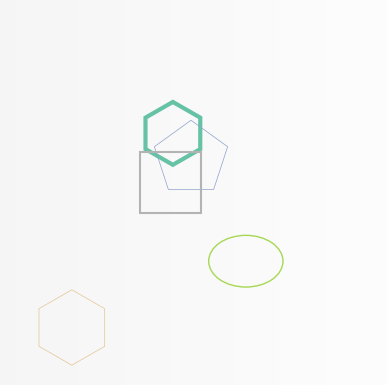[{"shape": "hexagon", "thickness": 3, "radius": 0.41, "center": [0.446, 0.654]}, {"shape": "pentagon", "thickness": 0.5, "radius": 0.5, "center": [0.493, 0.588]}, {"shape": "oval", "thickness": 1, "radius": 0.48, "center": [0.634, 0.322]}, {"shape": "hexagon", "thickness": 0.5, "radius": 0.49, "center": [0.185, 0.149]}, {"shape": "square", "thickness": 1.5, "radius": 0.4, "center": [0.44, 0.525]}]